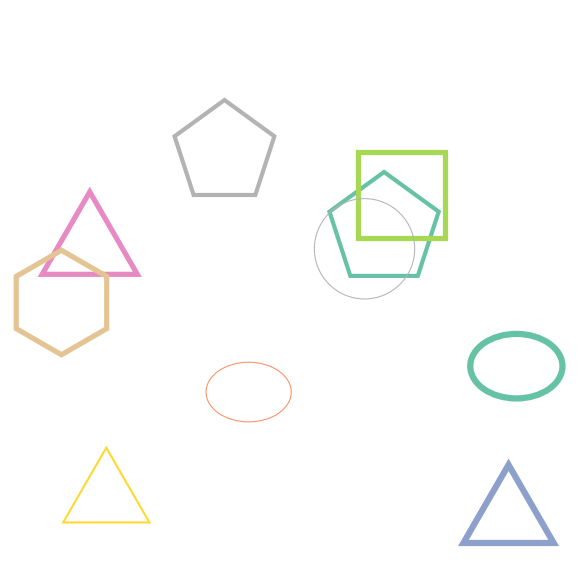[{"shape": "pentagon", "thickness": 2, "radius": 0.5, "center": [0.665, 0.602]}, {"shape": "oval", "thickness": 3, "radius": 0.4, "center": [0.894, 0.365]}, {"shape": "oval", "thickness": 0.5, "radius": 0.37, "center": [0.431, 0.32]}, {"shape": "triangle", "thickness": 3, "radius": 0.45, "center": [0.881, 0.104]}, {"shape": "triangle", "thickness": 2.5, "radius": 0.48, "center": [0.155, 0.572]}, {"shape": "square", "thickness": 2.5, "radius": 0.37, "center": [0.695, 0.661]}, {"shape": "triangle", "thickness": 1, "radius": 0.43, "center": [0.184, 0.138]}, {"shape": "hexagon", "thickness": 2.5, "radius": 0.45, "center": [0.106, 0.475]}, {"shape": "circle", "thickness": 0.5, "radius": 0.43, "center": [0.631, 0.568]}, {"shape": "pentagon", "thickness": 2, "radius": 0.45, "center": [0.389, 0.735]}]